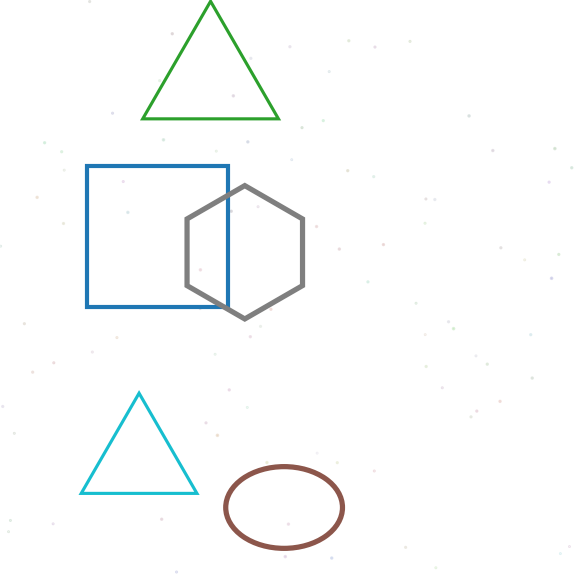[{"shape": "square", "thickness": 2, "radius": 0.61, "center": [0.272, 0.589]}, {"shape": "triangle", "thickness": 1.5, "radius": 0.68, "center": [0.365, 0.861]}, {"shape": "oval", "thickness": 2.5, "radius": 0.51, "center": [0.492, 0.12]}, {"shape": "hexagon", "thickness": 2.5, "radius": 0.58, "center": [0.424, 0.562]}, {"shape": "triangle", "thickness": 1.5, "radius": 0.58, "center": [0.241, 0.203]}]